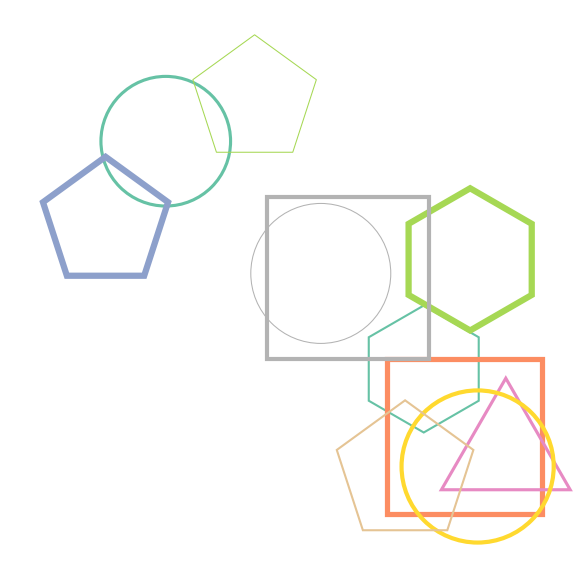[{"shape": "circle", "thickness": 1.5, "radius": 0.56, "center": [0.287, 0.755]}, {"shape": "hexagon", "thickness": 1, "radius": 0.55, "center": [0.734, 0.36]}, {"shape": "square", "thickness": 2.5, "radius": 0.67, "center": [0.804, 0.244]}, {"shape": "pentagon", "thickness": 3, "radius": 0.57, "center": [0.183, 0.614]}, {"shape": "triangle", "thickness": 1.5, "radius": 0.64, "center": [0.876, 0.215]}, {"shape": "pentagon", "thickness": 0.5, "radius": 0.56, "center": [0.441, 0.826]}, {"shape": "hexagon", "thickness": 3, "radius": 0.62, "center": [0.814, 0.55]}, {"shape": "circle", "thickness": 2, "radius": 0.66, "center": [0.827, 0.191]}, {"shape": "pentagon", "thickness": 1, "radius": 0.62, "center": [0.701, 0.182]}, {"shape": "square", "thickness": 2, "radius": 0.7, "center": [0.602, 0.517]}, {"shape": "circle", "thickness": 0.5, "radius": 0.61, "center": [0.555, 0.526]}]